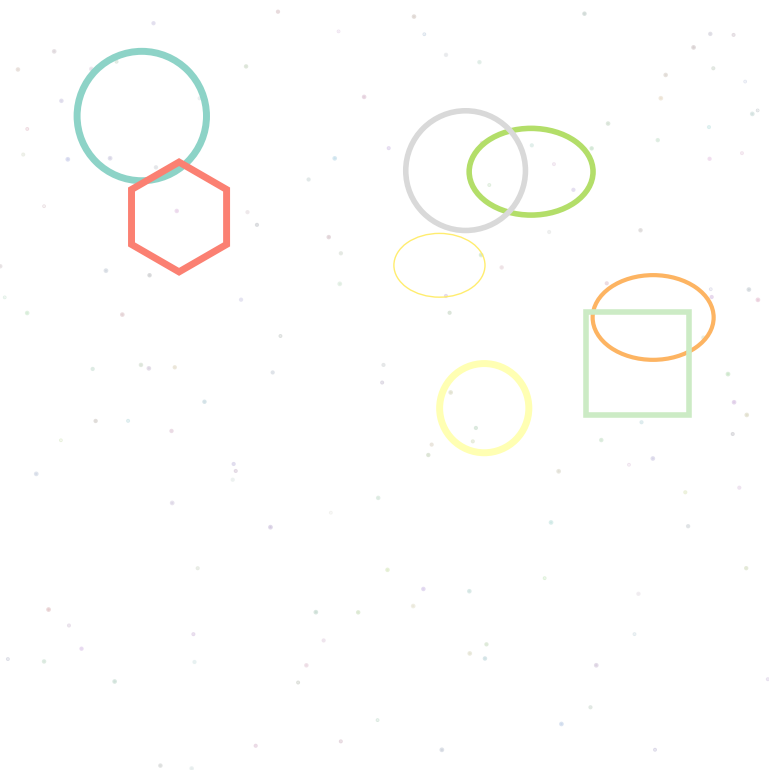[{"shape": "circle", "thickness": 2.5, "radius": 0.42, "center": [0.184, 0.849]}, {"shape": "circle", "thickness": 2.5, "radius": 0.29, "center": [0.629, 0.47]}, {"shape": "hexagon", "thickness": 2.5, "radius": 0.36, "center": [0.233, 0.718]}, {"shape": "oval", "thickness": 1.5, "radius": 0.39, "center": [0.848, 0.588]}, {"shape": "oval", "thickness": 2, "radius": 0.4, "center": [0.69, 0.777]}, {"shape": "circle", "thickness": 2, "radius": 0.39, "center": [0.605, 0.778]}, {"shape": "square", "thickness": 2, "radius": 0.33, "center": [0.828, 0.528]}, {"shape": "oval", "thickness": 0.5, "radius": 0.3, "center": [0.571, 0.655]}]